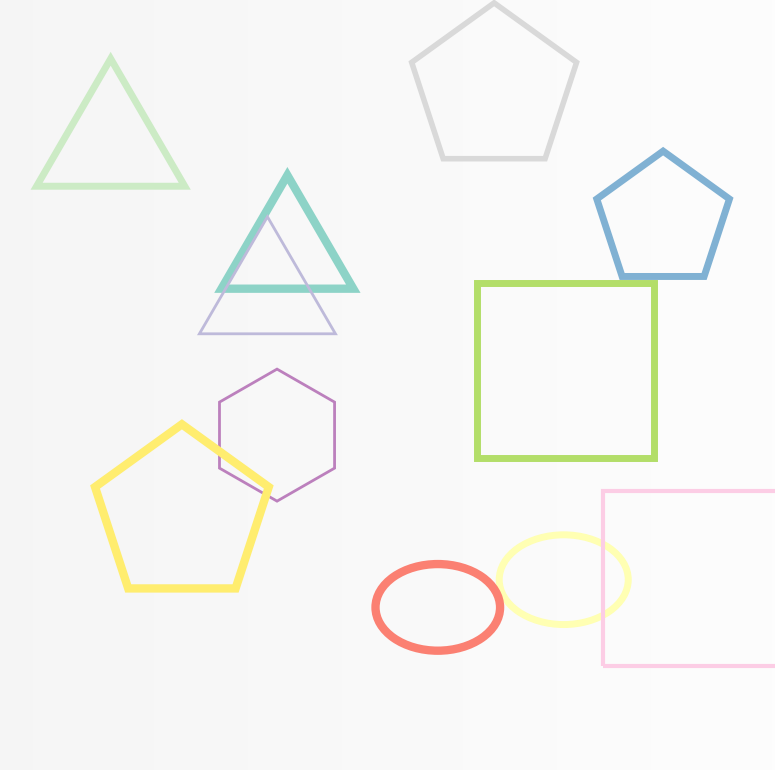[{"shape": "triangle", "thickness": 3, "radius": 0.49, "center": [0.371, 0.674]}, {"shape": "oval", "thickness": 2.5, "radius": 0.42, "center": [0.727, 0.247]}, {"shape": "triangle", "thickness": 1, "radius": 0.51, "center": [0.345, 0.617]}, {"shape": "oval", "thickness": 3, "radius": 0.4, "center": [0.565, 0.211]}, {"shape": "pentagon", "thickness": 2.5, "radius": 0.45, "center": [0.856, 0.714]}, {"shape": "square", "thickness": 2.5, "radius": 0.57, "center": [0.73, 0.519]}, {"shape": "square", "thickness": 1.5, "radius": 0.57, "center": [0.892, 0.249]}, {"shape": "pentagon", "thickness": 2, "radius": 0.56, "center": [0.638, 0.884]}, {"shape": "hexagon", "thickness": 1, "radius": 0.43, "center": [0.357, 0.435]}, {"shape": "triangle", "thickness": 2.5, "radius": 0.55, "center": [0.143, 0.813]}, {"shape": "pentagon", "thickness": 3, "radius": 0.59, "center": [0.235, 0.331]}]